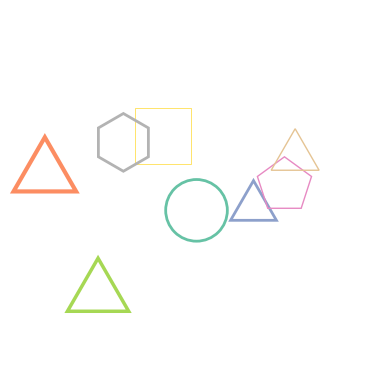[{"shape": "circle", "thickness": 2, "radius": 0.4, "center": [0.51, 0.454]}, {"shape": "triangle", "thickness": 3, "radius": 0.47, "center": [0.116, 0.55]}, {"shape": "triangle", "thickness": 2, "radius": 0.34, "center": [0.658, 0.462]}, {"shape": "pentagon", "thickness": 1, "radius": 0.37, "center": [0.739, 0.519]}, {"shape": "triangle", "thickness": 2.5, "radius": 0.46, "center": [0.255, 0.237]}, {"shape": "square", "thickness": 0.5, "radius": 0.37, "center": [0.424, 0.646]}, {"shape": "triangle", "thickness": 1, "radius": 0.36, "center": [0.767, 0.594]}, {"shape": "hexagon", "thickness": 2, "radius": 0.37, "center": [0.32, 0.63]}]